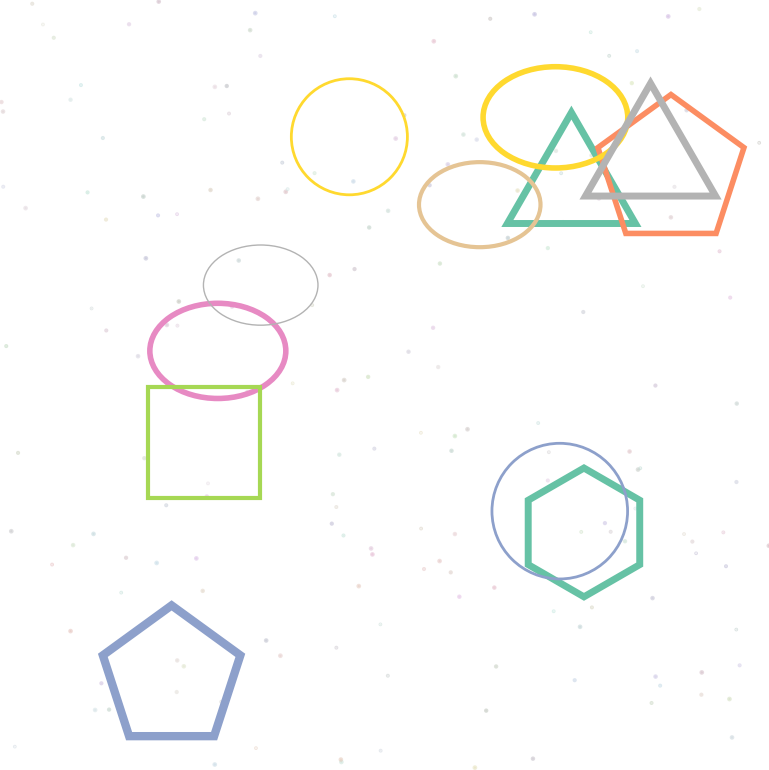[{"shape": "hexagon", "thickness": 2.5, "radius": 0.42, "center": [0.758, 0.309]}, {"shape": "triangle", "thickness": 2.5, "radius": 0.48, "center": [0.742, 0.758]}, {"shape": "pentagon", "thickness": 2, "radius": 0.5, "center": [0.871, 0.777]}, {"shape": "pentagon", "thickness": 3, "radius": 0.47, "center": [0.223, 0.12]}, {"shape": "circle", "thickness": 1, "radius": 0.44, "center": [0.727, 0.336]}, {"shape": "oval", "thickness": 2, "radius": 0.44, "center": [0.283, 0.544]}, {"shape": "square", "thickness": 1.5, "radius": 0.36, "center": [0.265, 0.425]}, {"shape": "circle", "thickness": 1, "radius": 0.38, "center": [0.454, 0.822]}, {"shape": "oval", "thickness": 2, "radius": 0.47, "center": [0.721, 0.848]}, {"shape": "oval", "thickness": 1.5, "radius": 0.39, "center": [0.623, 0.734]}, {"shape": "oval", "thickness": 0.5, "radius": 0.37, "center": [0.339, 0.63]}, {"shape": "triangle", "thickness": 2.5, "radius": 0.49, "center": [0.845, 0.794]}]